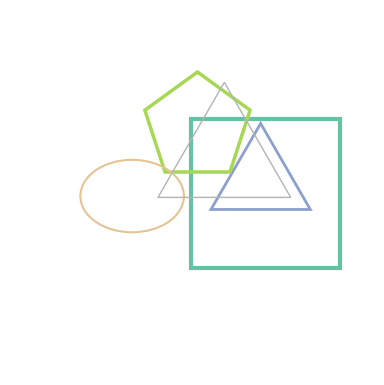[{"shape": "square", "thickness": 3, "radius": 0.97, "center": [0.689, 0.498]}, {"shape": "triangle", "thickness": 2, "radius": 0.74, "center": [0.677, 0.53]}, {"shape": "pentagon", "thickness": 2.5, "radius": 0.72, "center": [0.513, 0.669]}, {"shape": "oval", "thickness": 1.5, "radius": 0.67, "center": [0.343, 0.491]}, {"shape": "triangle", "thickness": 1, "radius": 1.0, "center": [0.583, 0.587]}]